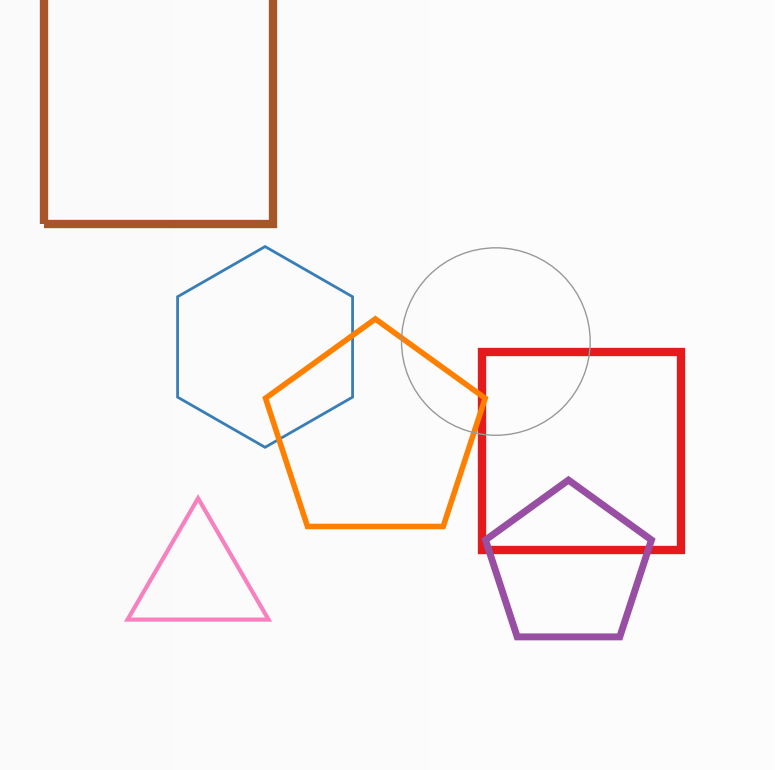[{"shape": "square", "thickness": 3, "radius": 0.64, "center": [0.75, 0.414]}, {"shape": "hexagon", "thickness": 1, "radius": 0.65, "center": [0.342, 0.549]}, {"shape": "pentagon", "thickness": 2.5, "radius": 0.56, "center": [0.734, 0.264]}, {"shape": "pentagon", "thickness": 2, "radius": 0.74, "center": [0.484, 0.437]}, {"shape": "square", "thickness": 3, "radius": 0.74, "center": [0.204, 0.856]}, {"shape": "triangle", "thickness": 1.5, "radius": 0.53, "center": [0.256, 0.248]}, {"shape": "circle", "thickness": 0.5, "radius": 0.61, "center": [0.64, 0.556]}]